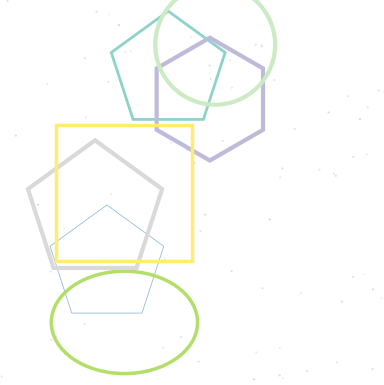[{"shape": "pentagon", "thickness": 2, "radius": 0.78, "center": [0.437, 0.816]}, {"shape": "hexagon", "thickness": 3, "radius": 0.8, "center": [0.545, 0.743]}, {"shape": "pentagon", "thickness": 0.5, "radius": 0.78, "center": [0.278, 0.312]}, {"shape": "oval", "thickness": 2.5, "radius": 0.95, "center": [0.323, 0.163]}, {"shape": "pentagon", "thickness": 3, "radius": 0.92, "center": [0.247, 0.452]}, {"shape": "circle", "thickness": 3, "radius": 0.78, "center": [0.559, 0.884]}, {"shape": "square", "thickness": 2.5, "radius": 0.88, "center": [0.323, 0.499]}]